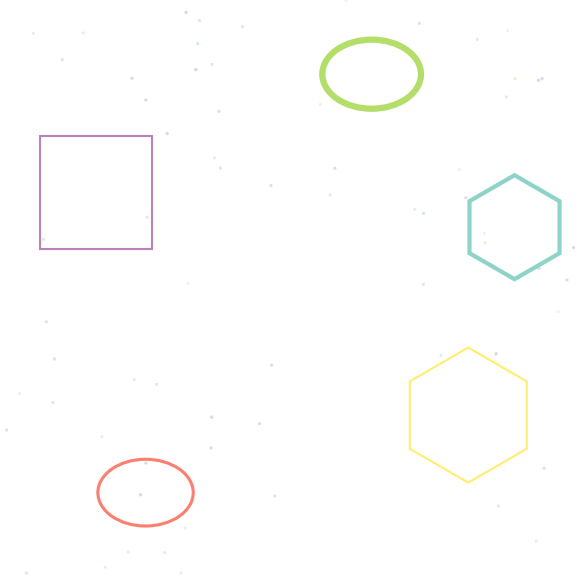[{"shape": "hexagon", "thickness": 2, "radius": 0.45, "center": [0.891, 0.606]}, {"shape": "oval", "thickness": 1.5, "radius": 0.41, "center": [0.252, 0.146]}, {"shape": "oval", "thickness": 3, "radius": 0.43, "center": [0.644, 0.871]}, {"shape": "square", "thickness": 1, "radius": 0.49, "center": [0.166, 0.666]}, {"shape": "hexagon", "thickness": 1, "radius": 0.58, "center": [0.811, 0.28]}]